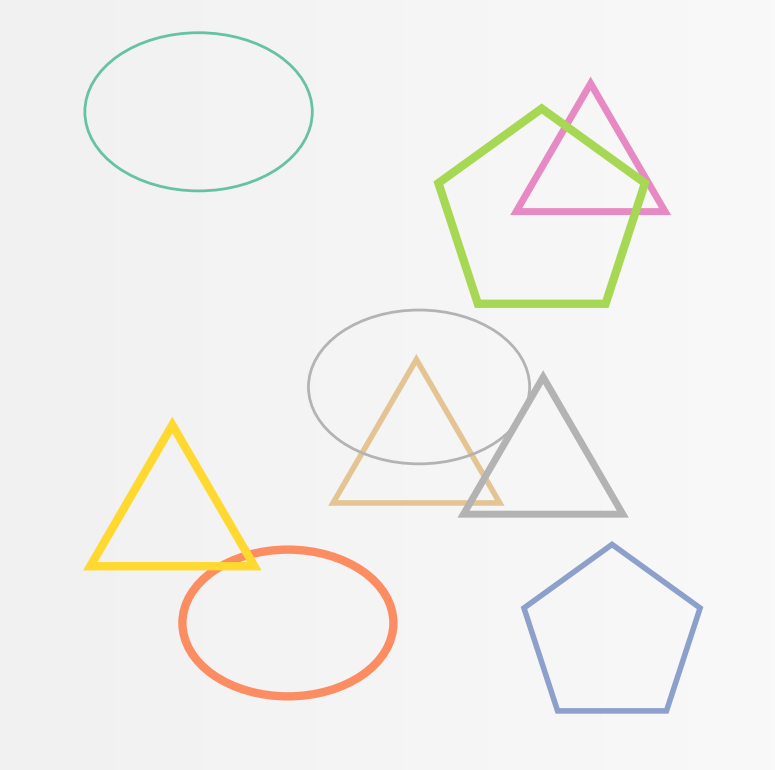[{"shape": "oval", "thickness": 1, "radius": 0.73, "center": [0.256, 0.855]}, {"shape": "oval", "thickness": 3, "radius": 0.68, "center": [0.371, 0.191]}, {"shape": "pentagon", "thickness": 2, "radius": 0.6, "center": [0.79, 0.173]}, {"shape": "triangle", "thickness": 2.5, "radius": 0.55, "center": [0.762, 0.781]}, {"shape": "pentagon", "thickness": 3, "radius": 0.7, "center": [0.699, 0.719]}, {"shape": "triangle", "thickness": 3, "radius": 0.61, "center": [0.222, 0.326]}, {"shape": "triangle", "thickness": 2, "radius": 0.62, "center": [0.537, 0.409]}, {"shape": "oval", "thickness": 1, "radius": 0.71, "center": [0.541, 0.497]}, {"shape": "triangle", "thickness": 2.5, "radius": 0.59, "center": [0.701, 0.392]}]